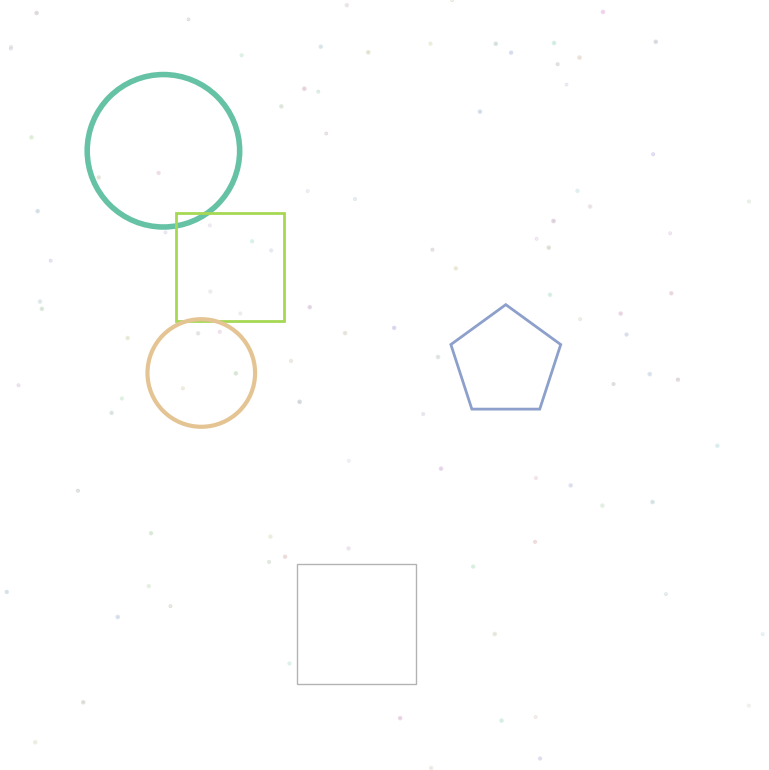[{"shape": "circle", "thickness": 2, "radius": 0.49, "center": [0.212, 0.804]}, {"shape": "pentagon", "thickness": 1, "radius": 0.37, "center": [0.657, 0.529]}, {"shape": "square", "thickness": 1, "radius": 0.35, "center": [0.299, 0.653]}, {"shape": "circle", "thickness": 1.5, "radius": 0.35, "center": [0.261, 0.516]}, {"shape": "square", "thickness": 0.5, "radius": 0.39, "center": [0.463, 0.19]}]